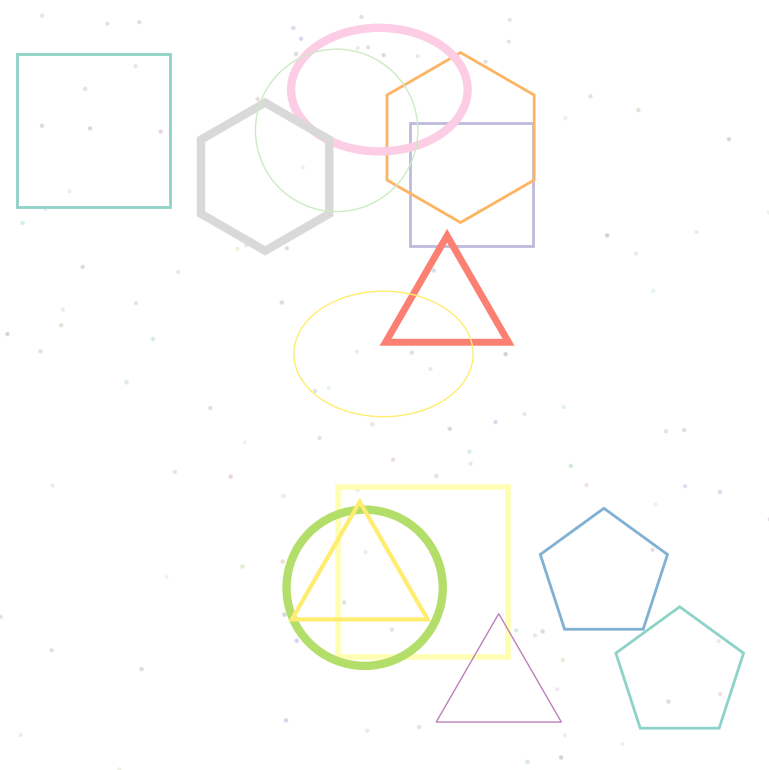[{"shape": "pentagon", "thickness": 1, "radius": 0.44, "center": [0.883, 0.125]}, {"shape": "square", "thickness": 1, "radius": 0.5, "center": [0.121, 0.83]}, {"shape": "square", "thickness": 2, "radius": 0.55, "center": [0.549, 0.257]}, {"shape": "square", "thickness": 1, "radius": 0.4, "center": [0.612, 0.761]}, {"shape": "triangle", "thickness": 2.5, "radius": 0.46, "center": [0.581, 0.602]}, {"shape": "pentagon", "thickness": 1, "radius": 0.43, "center": [0.784, 0.253]}, {"shape": "hexagon", "thickness": 1, "radius": 0.55, "center": [0.598, 0.821]}, {"shape": "circle", "thickness": 3, "radius": 0.51, "center": [0.474, 0.237]}, {"shape": "oval", "thickness": 3, "radius": 0.57, "center": [0.493, 0.884]}, {"shape": "hexagon", "thickness": 3, "radius": 0.48, "center": [0.344, 0.77]}, {"shape": "triangle", "thickness": 0.5, "radius": 0.47, "center": [0.648, 0.109]}, {"shape": "circle", "thickness": 0.5, "radius": 0.53, "center": [0.437, 0.831]}, {"shape": "oval", "thickness": 0.5, "radius": 0.58, "center": [0.498, 0.54]}, {"shape": "triangle", "thickness": 1.5, "radius": 0.51, "center": [0.467, 0.246]}]